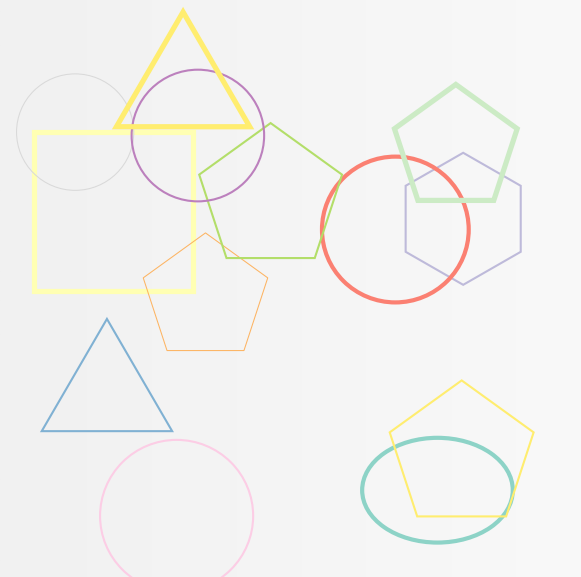[{"shape": "oval", "thickness": 2, "radius": 0.65, "center": [0.753, 0.15]}, {"shape": "square", "thickness": 2.5, "radius": 0.69, "center": [0.195, 0.633]}, {"shape": "hexagon", "thickness": 1, "radius": 0.57, "center": [0.797, 0.62]}, {"shape": "circle", "thickness": 2, "radius": 0.63, "center": [0.68, 0.602]}, {"shape": "triangle", "thickness": 1, "radius": 0.65, "center": [0.184, 0.317]}, {"shape": "pentagon", "thickness": 0.5, "radius": 0.56, "center": [0.354, 0.483]}, {"shape": "pentagon", "thickness": 1, "radius": 0.65, "center": [0.466, 0.657]}, {"shape": "circle", "thickness": 1, "radius": 0.66, "center": [0.304, 0.106]}, {"shape": "circle", "thickness": 0.5, "radius": 0.5, "center": [0.129, 0.77]}, {"shape": "circle", "thickness": 1, "radius": 0.57, "center": [0.34, 0.764]}, {"shape": "pentagon", "thickness": 2.5, "radius": 0.56, "center": [0.784, 0.742]}, {"shape": "triangle", "thickness": 2.5, "radius": 0.66, "center": [0.315, 0.846]}, {"shape": "pentagon", "thickness": 1, "radius": 0.65, "center": [0.794, 0.21]}]